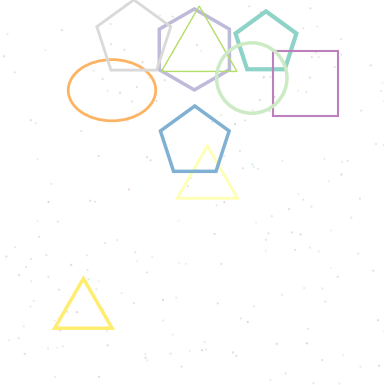[{"shape": "pentagon", "thickness": 3, "radius": 0.42, "center": [0.691, 0.887]}, {"shape": "triangle", "thickness": 2, "radius": 0.45, "center": [0.539, 0.53]}, {"shape": "hexagon", "thickness": 2.5, "radius": 0.53, "center": [0.505, 0.872]}, {"shape": "pentagon", "thickness": 2.5, "radius": 0.47, "center": [0.506, 0.631]}, {"shape": "oval", "thickness": 2, "radius": 0.57, "center": [0.291, 0.766]}, {"shape": "triangle", "thickness": 1, "radius": 0.57, "center": [0.517, 0.871]}, {"shape": "pentagon", "thickness": 2, "radius": 0.5, "center": [0.348, 0.899]}, {"shape": "square", "thickness": 1.5, "radius": 0.42, "center": [0.793, 0.784]}, {"shape": "circle", "thickness": 2.5, "radius": 0.46, "center": [0.654, 0.797]}, {"shape": "triangle", "thickness": 2.5, "radius": 0.43, "center": [0.217, 0.19]}]